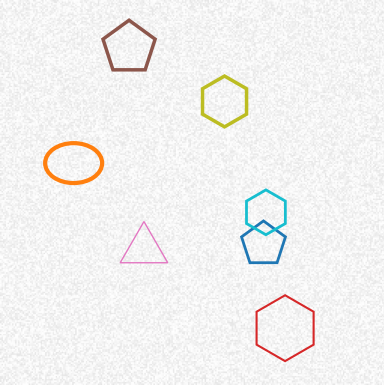[{"shape": "pentagon", "thickness": 2, "radius": 0.3, "center": [0.684, 0.366]}, {"shape": "oval", "thickness": 3, "radius": 0.37, "center": [0.191, 0.576]}, {"shape": "hexagon", "thickness": 1.5, "radius": 0.43, "center": [0.741, 0.148]}, {"shape": "pentagon", "thickness": 2.5, "radius": 0.36, "center": [0.335, 0.876]}, {"shape": "triangle", "thickness": 1, "radius": 0.36, "center": [0.374, 0.353]}, {"shape": "hexagon", "thickness": 2.5, "radius": 0.33, "center": [0.583, 0.737]}, {"shape": "hexagon", "thickness": 2, "radius": 0.29, "center": [0.691, 0.449]}]